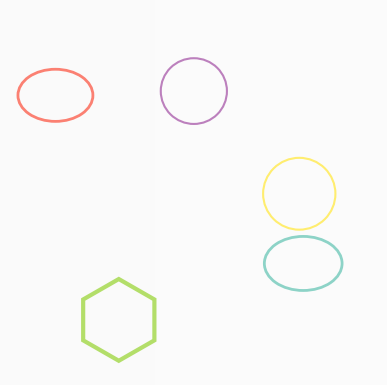[{"shape": "oval", "thickness": 2, "radius": 0.5, "center": [0.782, 0.316]}, {"shape": "oval", "thickness": 2, "radius": 0.48, "center": [0.143, 0.752]}, {"shape": "hexagon", "thickness": 3, "radius": 0.53, "center": [0.307, 0.169]}, {"shape": "circle", "thickness": 1.5, "radius": 0.43, "center": [0.5, 0.763]}, {"shape": "circle", "thickness": 1.5, "radius": 0.47, "center": [0.772, 0.497]}]